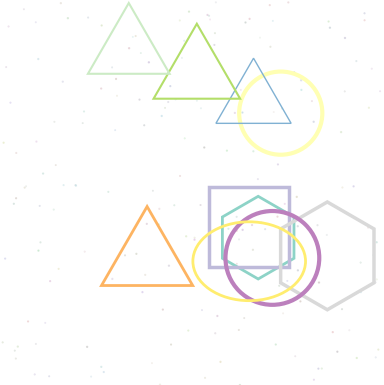[{"shape": "hexagon", "thickness": 2, "radius": 0.54, "center": [0.671, 0.383]}, {"shape": "circle", "thickness": 3, "radius": 0.54, "center": [0.729, 0.706]}, {"shape": "square", "thickness": 2.5, "radius": 0.52, "center": [0.646, 0.41]}, {"shape": "triangle", "thickness": 1, "radius": 0.56, "center": [0.659, 0.736]}, {"shape": "triangle", "thickness": 2, "radius": 0.68, "center": [0.382, 0.327]}, {"shape": "triangle", "thickness": 1.5, "radius": 0.65, "center": [0.511, 0.809]}, {"shape": "hexagon", "thickness": 2.5, "radius": 0.7, "center": [0.85, 0.335]}, {"shape": "circle", "thickness": 3, "radius": 0.61, "center": [0.707, 0.33]}, {"shape": "triangle", "thickness": 1.5, "radius": 0.61, "center": [0.334, 0.87]}, {"shape": "oval", "thickness": 2, "radius": 0.73, "center": [0.647, 0.321]}]